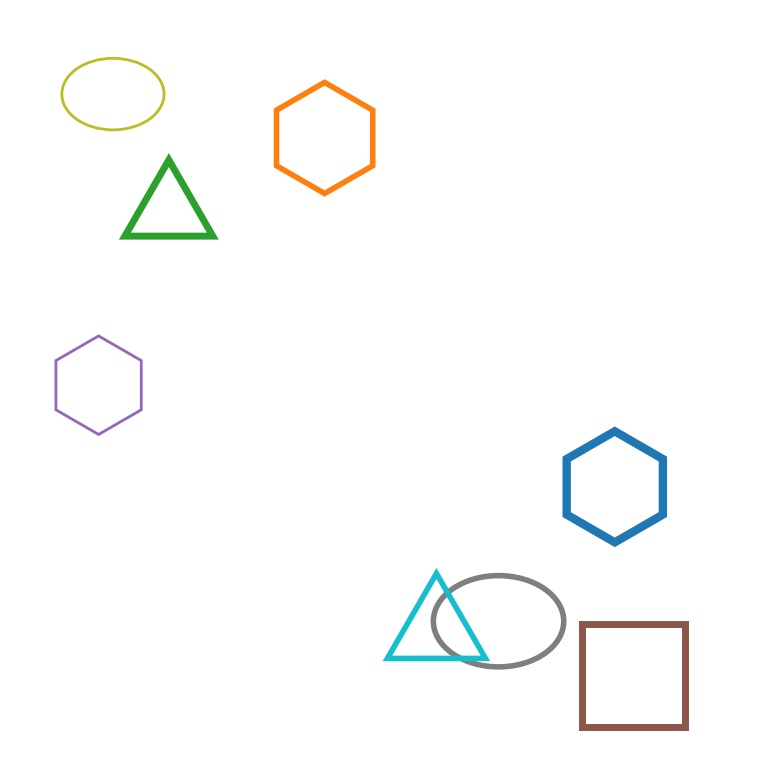[{"shape": "hexagon", "thickness": 3, "radius": 0.36, "center": [0.798, 0.368]}, {"shape": "hexagon", "thickness": 2, "radius": 0.36, "center": [0.422, 0.821]}, {"shape": "triangle", "thickness": 2.5, "radius": 0.33, "center": [0.219, 0.726]}, {"shape": "hexagon", "thickness": 1, "radius": 0.32, "center": [0.128, 0.5]}, {"shape": "square", "thickness": 2.5, "radius": 0.34, "center": [0.823, 0.123]}, {"shape": "oval", "thickness": 2, "radius": 0.42, "center": [0.647, 0.193]}, {"shape": "oval", "thickness": 1, "radius": 0.33, "center": [0.147, 0.878]}, {"shape": "triangle", "thickness": 2, "radius": 0.37, "center": [0.567, 0.182]}]